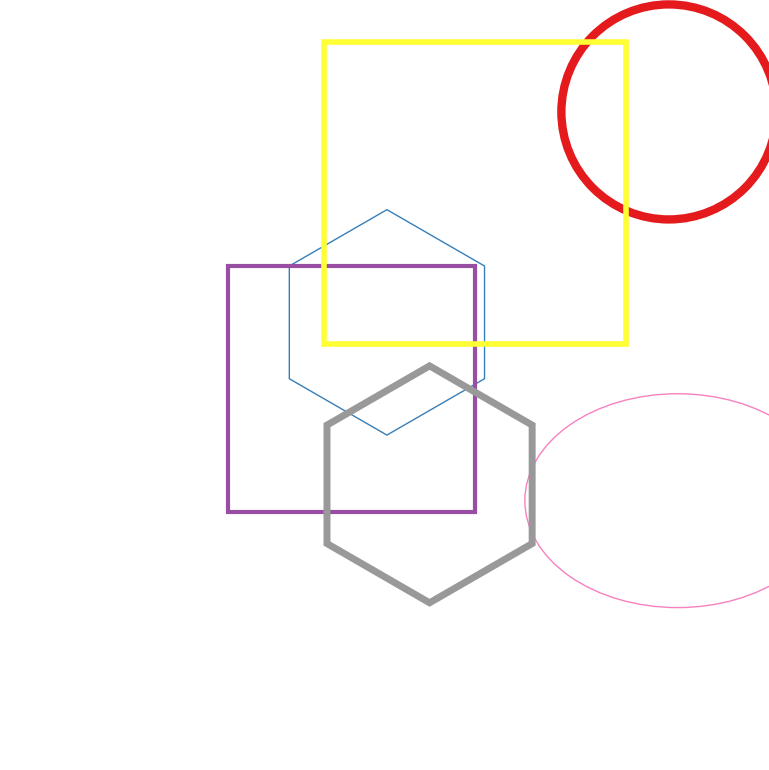[{"shape": "circle", "thickness": 3, "radius": 0.7, "center": [0.869, 0.855]}, {"shape": "hexagon", "thickness": 0.5, "radius": 0.73, "center": [0.502, 0.581]}, {"shape": "square", "thickness": 1.5, "radius": 0.8, "center": [0.457, 0.495]}, {"shape": "square", "thickness": 2, "radius": 0.98, "center": [0.616, 0.749]}, {"shape": "oval", "thickness": 0.5, "radius": 0.99, "center": [0.88, 0.35]}, {"shape": "hexagon", "thickness": 2.5, "radius": 0.77, "center": [0.558, 0.371]}]